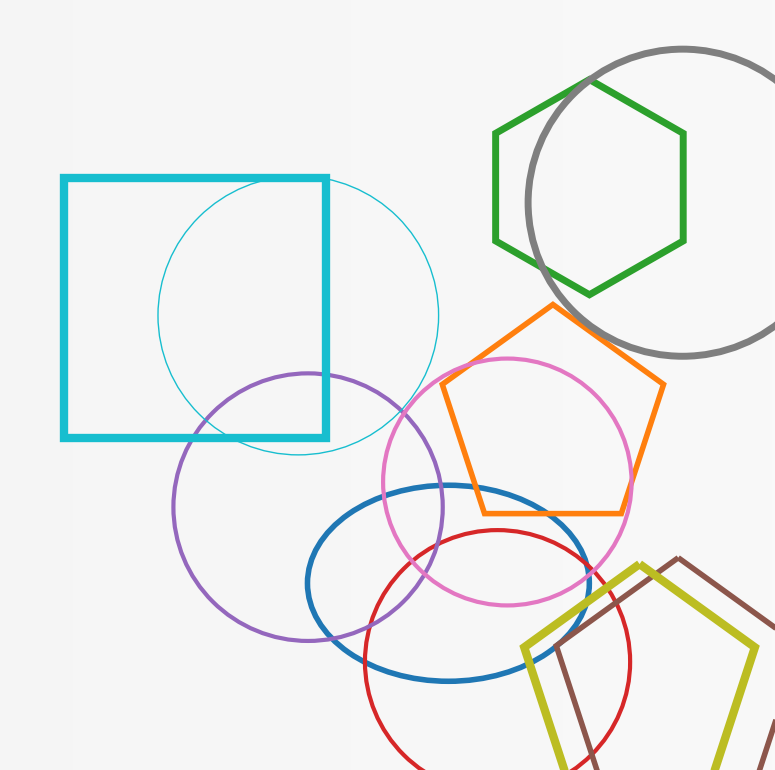[{"shape": "oval", "thickness": 2, "radius": 0.91, "center": [0.579, 0.243]}, {"shape": "pentagon", "thickness": 2, "radius": 0.75, "center": [0.713, 0.454]}, {"shape": "hexagon", "thickness": 2.5, "radius": 0.7, "center": [0.761, 0.757]}, {"shape": "circle", "thickness": 1.5, "radius": 0.86, "center": [0.642, 0.14]}, {"shape": "circle", "thickness": 1.5, "radius": 0.87, "center": [0.398, 0.341]}, {"shape": "pentagon", "thickness": 2, "radius": 0.83, "center": [0.875, 0.11]}, {"shape": "circle", "thickness": 1.5, "radius": 0.8, "center": [0.655, 0.374]}, {"shape": "circle", "thickness": 2.5, "radius": 1.0, "center": [0.881, 0.737]}, {"shape": "pentagon", "thickness": 3, "radius": 0.78, "center": [0.825, 0.111]}, {"shape": "circle", "thickness": 0.5, "radius": 0.91, "center": [0.385, 0.59]}, {"shape": "square", "thickness": 3, "radius": 0.84, "center": [0.251, 0.6]}]